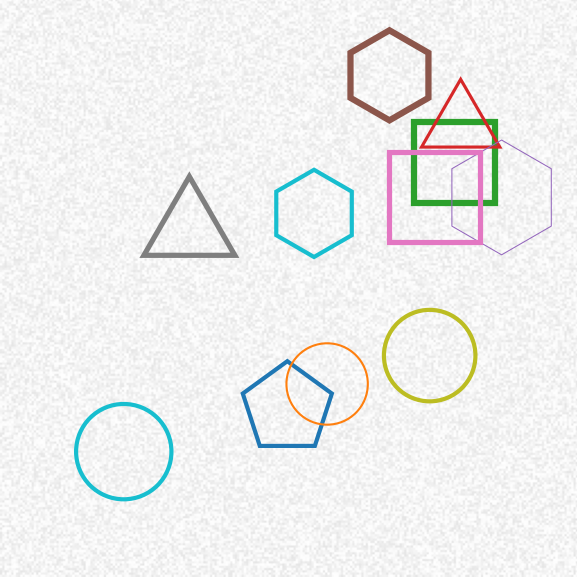[{"shape": "pentagon", "thickness": 2, "radius": 0.41, "center": [0.498, 0.293]}, {"shape": "circle", "thickness": 1, "radius": 0.35, "center": [0.566, 0.334]}, {"shape": "square", "thickness": 3, "radius": 0.35, "center": [0.787, 0.718]}, {"shape": "triangle", "thickness": 1.5, "radius": 0.39, "center": [0.798, 0.784]}, {"shape": "hexagon", "thickness": 0.5, "radius": 0.5, "center": [0.869, 0.657]}, {"shape": "hexagon", "thickness": 3, "radius": 0.39, "center": [0.674, 0.869]}, {"shape": "square", "thickness": 2.5, "radius": 0.39, "center": [0.753, 0.658]}, {"shape": "triangle", "thickness": 2.5, "radius": 0.45, "center": [0.328, 0.602]}, {"shape": "circle", "thickness": 2, "radius": 0.4, "center": [0.744, 0.383]}, {"shape": "hexagon", "thickness": 2, "radius": 0.38, "center": [0.544, 0.63]}, {"shape": "circle", "thickness": 2, "radius": 0.41, "center": [0.214, 0.217]}]